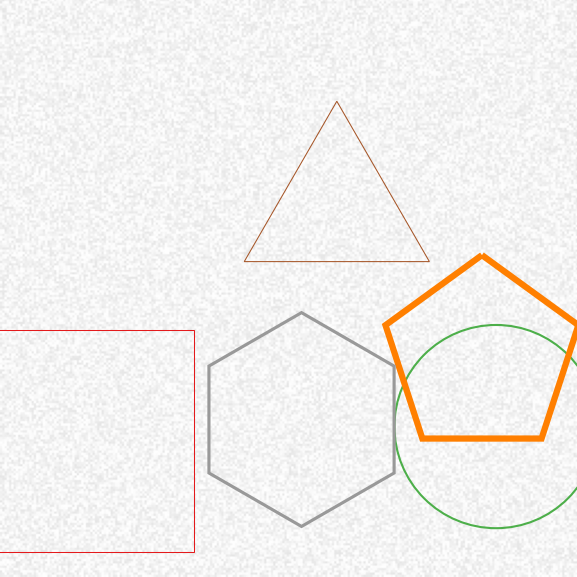[{"shape": "square", "thickness": 0.5, "radius": 0.96, "center": [0.144, 0.235]}, {"shape": "circle", "thickness": 1, "radius": 0.88, "center": [0.859, 0.26]}, {"shape": "pentagon", "thickness": 3, "radius": 0.88, "center": [0.835, 0.382]}, {"shape": "triangle", "thickness": 0.5, "radius": 0.93, "center": [0.583, 0.639]}, {"shape": "hexagon", "thickness": 1.5, "radius": 0.93, "center": [0.522, 0.273]}]